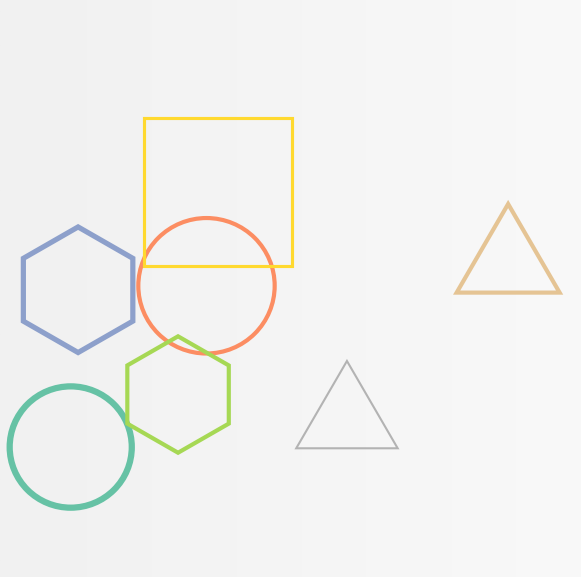[{"shape": "circle", "thickness": 3, "radius": 0.53, "center": [0.122, 0.225]}, {"shape": "circle", "thickness": 2, "radius": 0.59, "center": [0.355, 0.504]}, {"shape": "hexagon", "thickness": 2.5, "radius": 0.54, "center": [0.134, 0.497]}, {"shape": "hexagon", "thickness": 2, "radius": 0.5, "center": [0.306, 0.316]}, {"shape": "square", "thickness": 1.5, "radius": 0.64, "center": [0.375, 0.667]}, {"shape": "triangle", "thickness": 2, "radius": 0.51, "center": [0.874, 0.544]}, {"shape": "triangle", "thickness": 1, "radius": 0.5, "center": [0.597, 0.273]}]